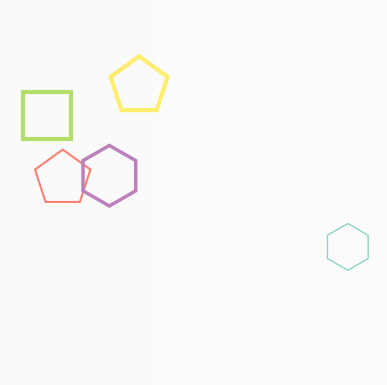[{"shape": "hexagon", "thickness": 1, "radius": 0.3, "center": [0.898, 0.359]}, {"shape": "pentagon", "thickness": 1.5, "radius": 0.38, "center": [0.162, 0.536]}, {"shape": "square", "thickness": 3, "radius": 0.31, "center": [0.121, 0.699]}, {"shape": "hexagon", "thickness": 2.5, "radius": 0.39, "center": [0.282, 0.544]}, {"shape": "pentagon", "thickness": 3, "radius": 0.39, "center": [0.359, 0.777]}]